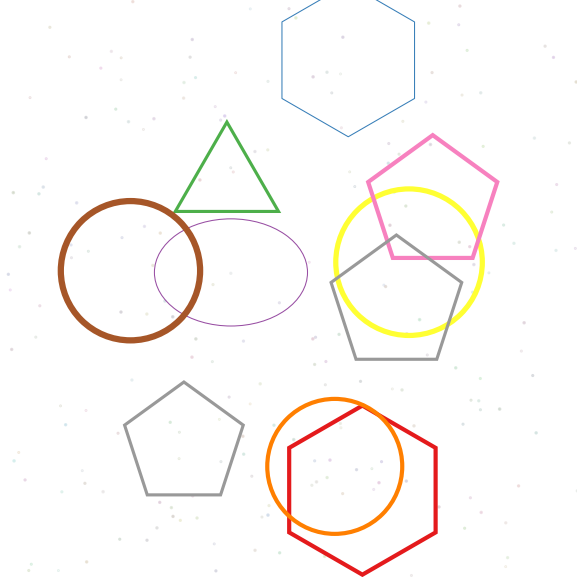[{"shape": "hexagon", "thickness": 2, "radius": 0.73, "center": [0.628, 0.15]}, {"shape": "hexagon", "thickness": 0.5, "radius": 0.66, "center": [0.603, 0.895]}, {"shape": "triangle", "thickness": 1.5, "radius": 0.52, "center": [0.393, 0.685]}, {"shape": "oval", "thickness": 0.5, "radius": 0.66, "center": [0.4, 0.527]}, {"shape": "circle", "thickness": 2, "radius": 0.58, "center": [0.58, 0.192]}, {"shape": "circle", "thickness": 2.5, "radius": 0.63, "center": [0.708, 0.545]}, {"shape": "circle", "thickness": 3, "radius": 0.6, "center": [0.226, 0.53]}, {"shape": "pentagon", "thickness": 2, "radius": 0.59, "center": [0.749, 0.648]}, {"shape": "pentagon", "thickness": 1.5, "radius": 0.59, "center": [0.686, 0.473]}, {"shape": "pentagon", "thickness": 1.5, "radius": 0.54, "center": [0.318, 0.23]}]